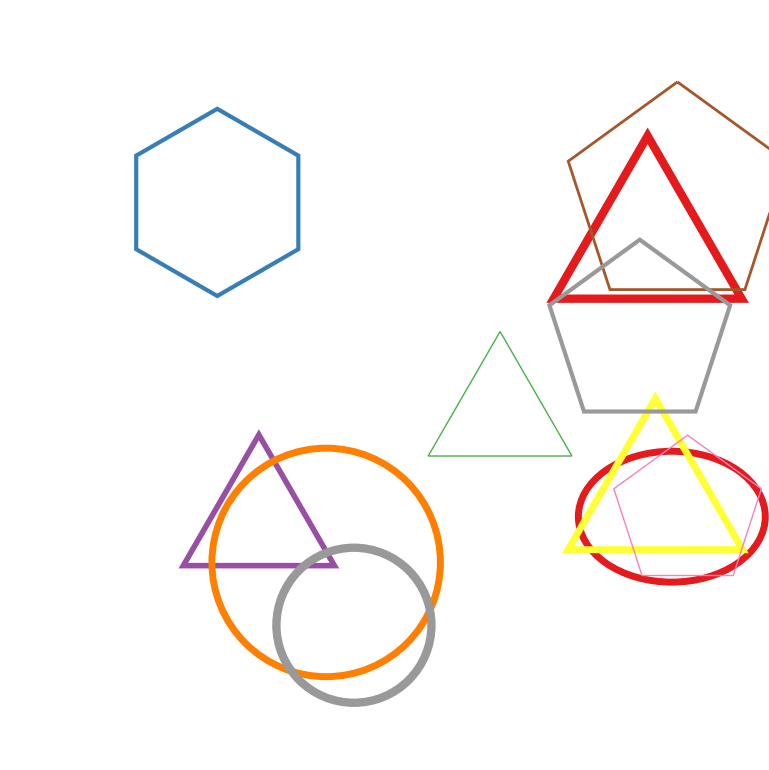[{"shape": "oval", "thickness": 2.5, "radius": 0.61, "center": [0.872, 0.329]}, {"shape": "triangle", "thickness": 3, "radius": 0.7, "center": [0.841, 0.683]}, {"shape": "hexagon", "thickness": 1.5, "radius": 0.61, "center": [0.282, 0.737]}, {"shape": "triangle", "thickness": 0.5, "radius": 0.54, "center": [0.649, 0.462]}, {"shape": "triangle", "thickness": 2, "radius": 0.57, "center": [0.336, 0.322]}, {"shape": "circle", "thickness": 2.5, "radius": 0.74, "center": [0.424, 0.27]}, {"shape": "triangle", "thickness": 2.5, "radius": 0.65, "center": [0.851, 0.352]}, {"shape": "pentagon", "thickness": 1, "radius": 0.75, "center": [0.88, 0.745]}, {"shape": "pentagon", "thickness": 0.5, "radius": 0.5, "center": [0.893, 0.334]}, {"shape": "circle", "thickness": 3, "radius": 0.5, "center": [0.46, 0.188]}, {"shape": "pentagon", "thickness": 1.5, "radius": 0.62, "center": [0.831, 0.565]}]